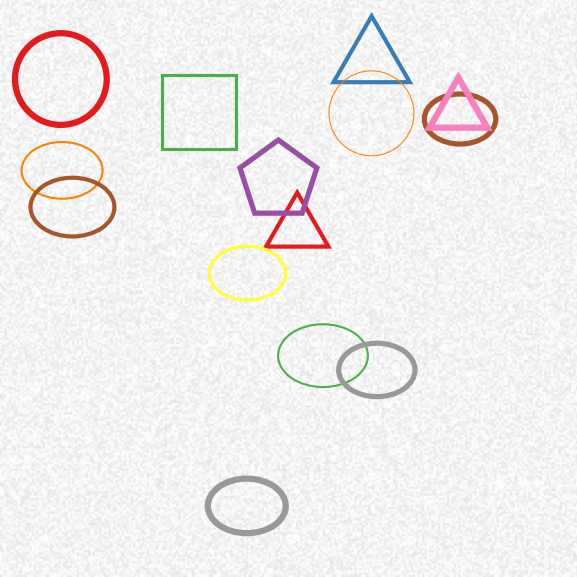[{"shape": "triangle", "thickness": 2, "radius": 0.31, "center": [0.515, 0.603]}, {"shape": "circle", "thickness": 3, "radius": 0.4, "center": [0.105, 0.862]}, {"shape": "triangle", "thickness": 2, "radius": 0.38, "center": [0.644, 0.895]}, {"shape": "oval", "thickness": 1, "radius": 0.39, "center": [0.559, 0.383]}, {"shape": "square", "thickness": 1.5, "radius": 0.32, "center": [0.345, 0.805]}, {"shape": "pentagon", "thickness": 2.5, "radius": 0.35, "center": [0.482, 0.687]}, {"shape": "circle", "thickness": 0.5, "radius": 0.37, "center": [0.643, 0.803]}, {"shape": "oval", "thickness": 1, "radius": 0.35, "center": [0.107, 0.704]}, {"shape": "oval", "thickness": 1.5, "radius": 0.33, "center": [0.429, 0.526]}, {"shape": "oval", "thickness": 2.5, "radius": 0.31, "center": [0.797, 0.793]}, {"shape": "oval", "thickness": 2, "radius": 0.36, "center": [0.125, 0.641]}, {"shape": "triangle", "thickness": 3, "radius": 0.29, "center": [0.794, 0.807]}, {"shape": "oval", "thickness": 3, "radius": 0.34, "center": [0.427, 0.123]}, {"shape": "oval", "thickness": 2.5, "radius": 0.33, "center": [0.653, 0.359]}]